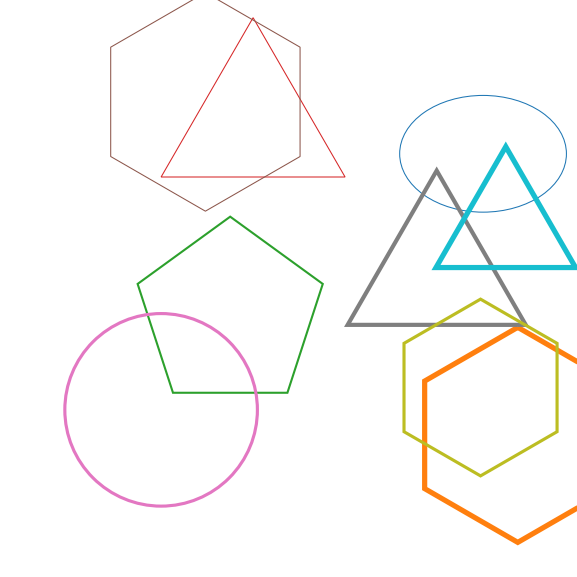[{"shape": "oval", "thickness": 0.5, "radius": 0.72, "center": [0.836, 0.733]}, {"shape": "hexagon", "thickness": 2.5, "radius": 0.93, "center": [0.897, 0.246]}, {"shape": "pentagon", "thickness": 1, "radius": 0.84, "center": [0.399, 0.455]}, {"shape": "triangle", "thickness": 0.5, "radius": 0.92, "center": [0.438, 0.785]}, {"shape": "hexagon", "thickness": 0.5, "radius": 0.95, "center": [0.356, 0.823]}, {"shape": "circle", "thickness": 1.5, "radius": 0.83, "center": [0.279, 0.289]}, {"shape": "triangle", "thickness": 2, "radius": 0.89, "center": [0.756, 0.526]}, {"shape": "hexagon", "thickness": 1.5, "radius": 0.77, "center": [0.832, 0.328]}, {"shape": "triangle", "thickness": 2.5, "radius": 0.7, "center": [0.876, 0.606]}]